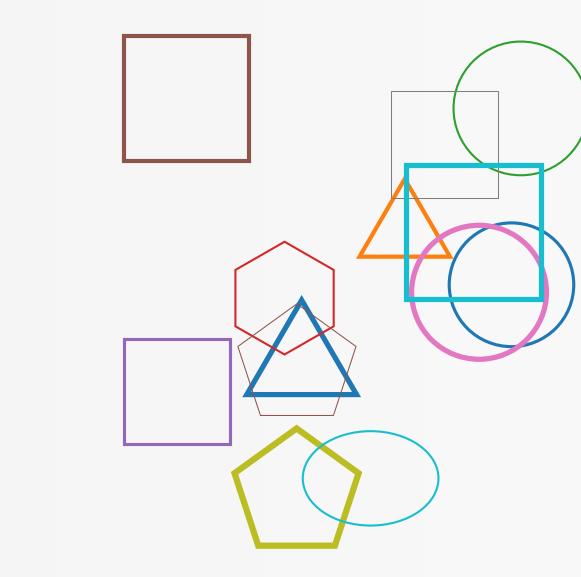[{"shape": "circle", "thickness": 1.5, "radius": 0.54, "center": [0.88, 0.506]}, {"shape": "triangle", "thickness": 2.5, "radius": 0.55, "center": [0.519, 0.37]}, {"shape": "triangle", "thickness": 2, "radius": 0.45, "center": [0.696, 0.6]}, {"shape": "circle", "thickness": 1, "radius": 0.58, "center": [0.896, 0.811]}, {"shape": "hexagon", "thickness": 1, "radius": 0.49, "center": [0.49, 0.483]}, {"shape": "square", "thickness": 1.5, "radius": 0.45, "center": [0.305, 0.321]}, {"shape": "square", "thickness": 2, "radius": 0.54, "center": [0.321, 0.828]}, {"shape": "pentagon", "thickness": 0.5, "radius": 0.53, "center": [0.511, 0.366]}, {"shape": "circle", "thickness": 2.5, "radius": 0.58, "center": [0.824, 0.493]}, {"shape": "square", "thickness": 0.5, "radius": 0.46, "center": [0.765, 0.749]}, {"shape": "pentagon", "thickness": 3, "radius": 0.56, "center": [0.51, 0.145]}, {"shape": "oval", "thickness": 1, "radius": 0.58, "center": [0.638, 0.171]}, {"shape": "square", "thickness": 2.5, "radius": 0.58, "center": [0.815, 0.597]}]